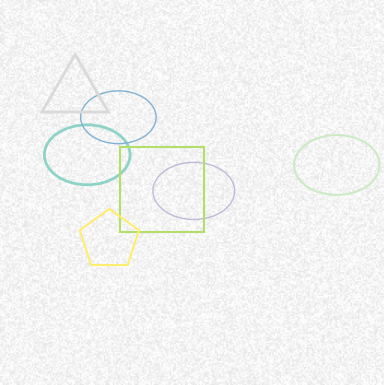[{"shape": "oval", "thickness": 2, "radius": 0.56, "center": [0.227, 0.598]}, {"shape": "oval", "thickness": 1, "radius": 0.53, "center": [0.503, 0.504]}, {"shape": "oval", "thickness": 1, "radius": 0.49, "center": [0.307, 0.695]}, {"shape": "square", "thickness": 1.5, "radius": 0.55, "center": [0.421, 0.508]}, {"shape": "triangle", "thickness": 2, "radius": 0.5, "center": [0.195, 0.759]}, {"shape": "oval", "thickness": 1.5, "radius": 0.56, "center": [0.875, 0.571]}, {"shape": "pentagon", "thickness": 1.5, "radius": 0.4, "center": [0.284, 0.377]}]